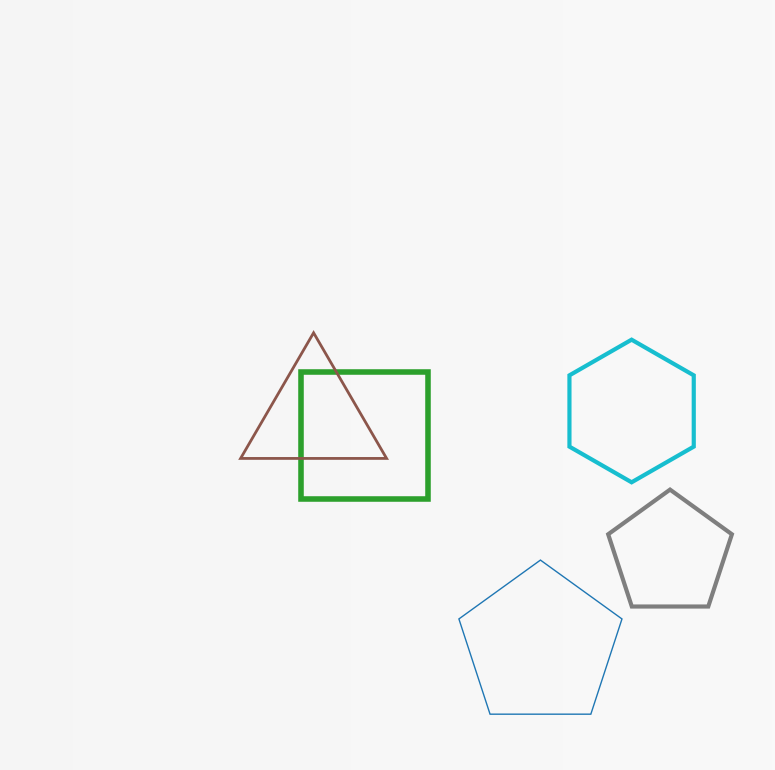[{"shape": "pentagon", "thickness": 0.5, "radius": 0.55, "center": [0.697, 0.162]}, {"shape": "square", "thickness": 2, "radius": 0.41, "center": [0.471, 0.435]}, {"shape": "triangle", "thickness": 1, "radius": 0.54, "center": [0.405, 0.459]}, {"shape": "pentagon", "thickness": 1.5, "radius": 0.42, "center": [0.865, 0.28]}, {"shape": "hexagon", "thickness": 1.5, "radius": 0.46, "center": [0.815, 0.466]}]